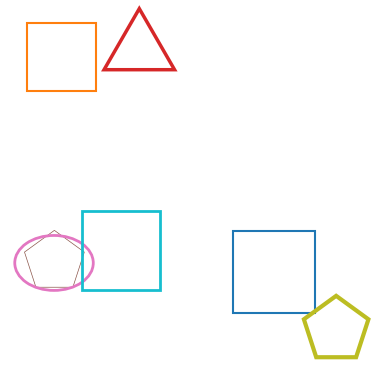[{"shape": "square", "thickness": 1.5, "radius": 0.54, "center": [0.712, 0.294]}, {"shape": "square", "thickness": 1.5, "radius": 0.44, "center": [0.16, 0.852]}, {"shape": "triangle", "thickness": 2.5, "radius": 0.53, "center": [0.362, 0.872]}, {"shape": "pentagon", "thickness": 0.5, "radius": 0.41, "center": [0.141, 0.32]}, {"shape": "oval", "thickness": 2, "radius": 0.51, "center": [0.14, 0.317]}, {"shape": "pentagon", "thickness": 3, "radius": 0.44, "center": [0.873, 0.143]}, {"shape": "square", "thickness": 2, "radius": 0.51, "center": [0.315, 0.349]}]